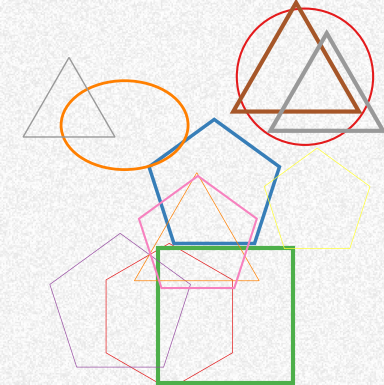[{"shape": "circle", "thickness": 1.5, "radius": 0.89, "center": [0.792, 0.801]}, {"shape": "hexagon", "thickness": 0.5, "radius": 0.95, "center": [0.44, 0.178]}, {"shape": "pentagon", "thickness": 2.5, "radius": 0.89, "center": [0.556, 0.512]}, {"shape": "square", "thickness": 3, "radius": 0.88, "center": [0.586, 0.18]}, {"shape": "pentagon", "thickness": 0.5, "radius": 0.96, "center": [0.312, 0.202]}, {"shape": "triangle", "thickness": 0.5, "radius": 0.94, "center": [0.511, 0.364]}, {"shape": "oval", "thickness": 2, "radius": 0.82, "center": [0.324, 0.675]}, {"shape": "pentagon", "thickness": 0.5, "radius": 0.72, "center": [0.824, 0.471]}, {"shape": "triangle", "thickness": 3, "radius": 0.94, "center": [0.769, 0.804]}, {"shape": "pentagon", "thickness": 1.5, "radius": 0.8, "center": [0.514, 0.382]}, {"shape": "triangle", "thickness": 3, "radius": 0.84, "center": [0.849, 0.745]}, {"shape": "triangle", "thickness": 1, "radius": 0.69, "center": [0.179, 0.713]}]